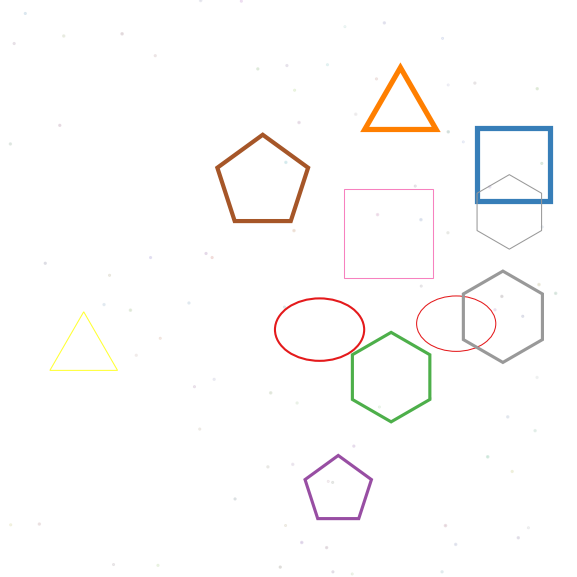[{"shape": "oval", "thickness": 1, "radius": 0.39, "center": [0.553, 0.428]}, {"shape": "oval", "thickness": 0.5, "radius": 0.34, "center": [0.79, 0.439]}, {"shape": "square", "thickness": 2.5, "radius": 0.32, "center": [0.89, 0.715]}, {"shape": "hexagon", "thickness": 1.5, "radius": 0.39, "center": [0.677, 0.346]}, {"shape": "pentagon", "thickness": 1.5, "radius": 0.3, "center": [0.586, 0.15]}, {"shape": "triangle", "thickness": 2.5, "radius": 0.36, "center": [0.693, 0.811]}, {"shape": "triangle", "thickness": 0.5, "radius": 0.34, "center": [0.145, 0.392]}, {"shape": "pentagon", "thickness": 2, "radius": 0.41, "center": [0.455, 0.683]}, {"shape": "square", "thickness": 0.5, "radius": 0.38, "center": [0.672, 0.595]}, {"shape": "hexagon", "thickness": 1.5, "radius": 0.4, "center": [0.871, 0.451]}, {"shape": "hexagon", "thickness": 0.5, "radius": 0.32, "center": [0.882, 0.632]}]